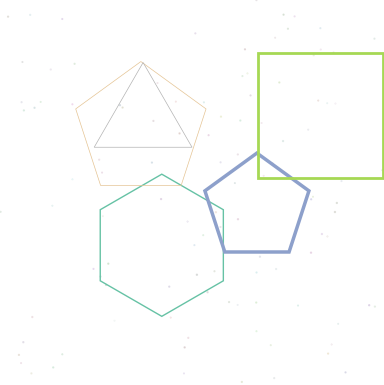[{"shape": "hexagon", "thickness": 1, "radius": 0.92, "center": [0.42, 0.363]}, {"shape": "pentagon", "thickness": 2.5, "radius": 0.71, "center": [0.667, 0.46]}, {"shape": "square", "thickness": 2, "radius": 0.81, "center": [0.833, 0.699]}, {"shape": "pentagon", "thickness": 0.5, "radius": 0.89, "center": [0.366, 0.662]}, {"shape": "triangle", "thickness": 0.5, "radius": 0.73, "center": [0.372, 0.691]}]